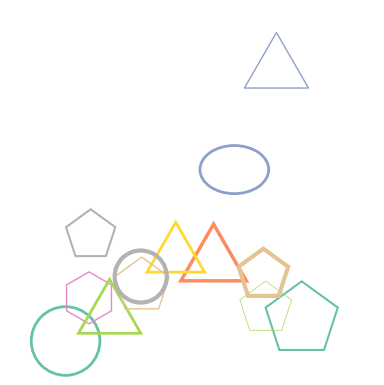[{"shape": "pentagon", "thickness": 1.5, "radius": 0.49, "center": [0.784, 0.171]}, {"shape": "circle", "thickness": 2, "radius": 0.45, "center": [0.17, 0.114]}, {"shape": "triangle", "thickness": 2.5, "radius": 0.49, "center": [0.555, 0.32]}, {"shape": "triangle", "thickness": 1, "radius": 0.48, "center": [0.718, 0.819]}, {"shape": "oval", "thickness": 2, "radius": 0.45, "center": [0.609, 0.56]}, {"shape": "hexagon", "thickness": 1, "radius": 0.34, "center": [0.231, 0.226]}, {"shape": "pentagon", "thickness": 0.5, "radius": 0.35, "center": [0.69, 0.199]}, {"shape": "triangle", "thickness": 2, "radius": 0.47, "center": [0.285, 0.181]}, {"shape": "triangle", "thickness": 2, "radius": 0.43, "center": [0.457, 0.336]}, {"shape": "pentagon", "thickness": 1, "radius": 0.37, "center": [0.368, 0.258]}, {"shape": "pentagon", "thickness": 3, "radius": 0.34, "center": [0.684, 0.286]}, {"shape": "pentagon", "thickness": 1.5, "radius": 0.34, "center": [0.236, 0.389]}, {"shape": "circle", "thickness": 3, "radius": 0.34, "center": [0.365, 0.282]}]